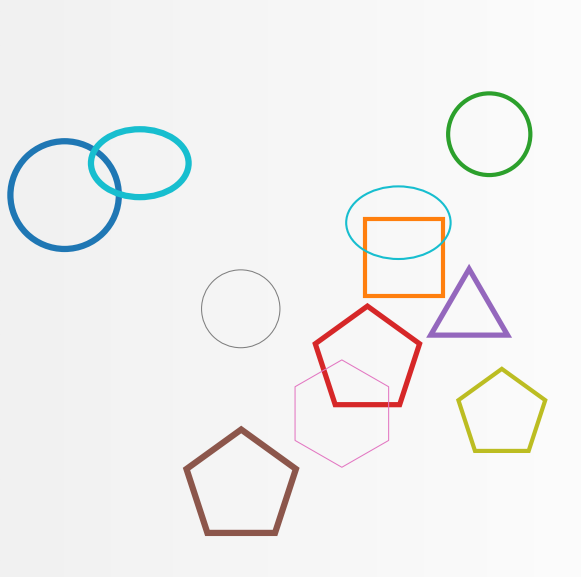[{"shape": "circle", "thickness": 3, "radius": 0.47, "center": [0.111, 0.661]}, {"shape": "square", "thickness": 2, "radius": 0.33, "center": [0.695, 0.554]}, {"shape": "circle", "thickness": 2, "radius": 0.35, "center": [0.842, 0.767]}, {"shape": "pentagon", "thickness": 2.5, "radius": 0.47, "center": [0.632, 0.375]}, {"shape": "triangle", "thickness": 2.5, "radius": 0.38, "center": [0.807, 0.457]}, {"shape": "pentagon", "thickness": 3, "radius": 0.49, "center": [0.415, 0.156]}, {"shape": "hexagon", "thickness": 0.5, "radius": 0.46, "center": [0.588, 0.283]}, {"shape": "circle", "thickness": 0.5, "radius": 0.34, "center": [0.414, 0.464]}, {"shape": "pentagon", "thickness": 2, "radius": 0.39, "center": [0.863, 0.282]}, {"shape": "oval", "thickness": 3, "radius": 0.42, "center": [0.24, 0.717]}, {"shape": "oval", "thickness": 1, "radius": 0.45, "center": [0.685, 0.614]}]